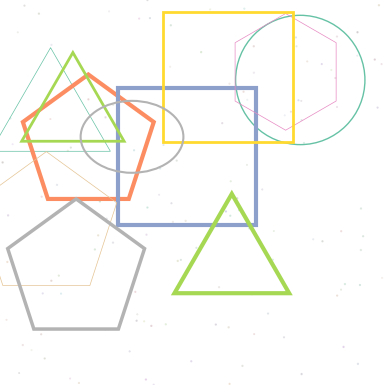[{"shape": "triangle", "thickness": 0.5, "radius": 0.9, "center": [0.131, 0.697]}, {"shape": "circle", "thickness": 1, "radius": 0.84, "center": [0.78, 0.792]}, {"shape": "pentagon", "thickness": 3, "radius": 0.89, "center": [0.229, 0.628]}, {"shape": "square", "thickness": 3, "radius": 0.89, "center": [0.486, 0.594]}, {"shape": "hexagon", "thickness": 0.5, "radius": 0.76, "center": [0.742, 0.813]}, {"shape": "triangle", "thickness": 3, "radius": 0.86, "center": [0.602, 0.324]}, {"shape": "triangle", "thickness": 2, "radius": 0.77, "center": [0.189, 0.71]}, {"shape": "square", "thickness": 2, "radius": 0.84, "center": [0.592, 0.8]}, {"shape": "pentagon", "thickness": 0.5, "radius": 0.96, "center": [0.12, 0.414]}, {"shape": "oval", "thickness": 1.5, "radius": 0.67, "center": [0.343, 0.645]}, {"shape": "pentagon", "thickness": 2.5, "radius": 0.93, "center": [0.198, 0.297]}]